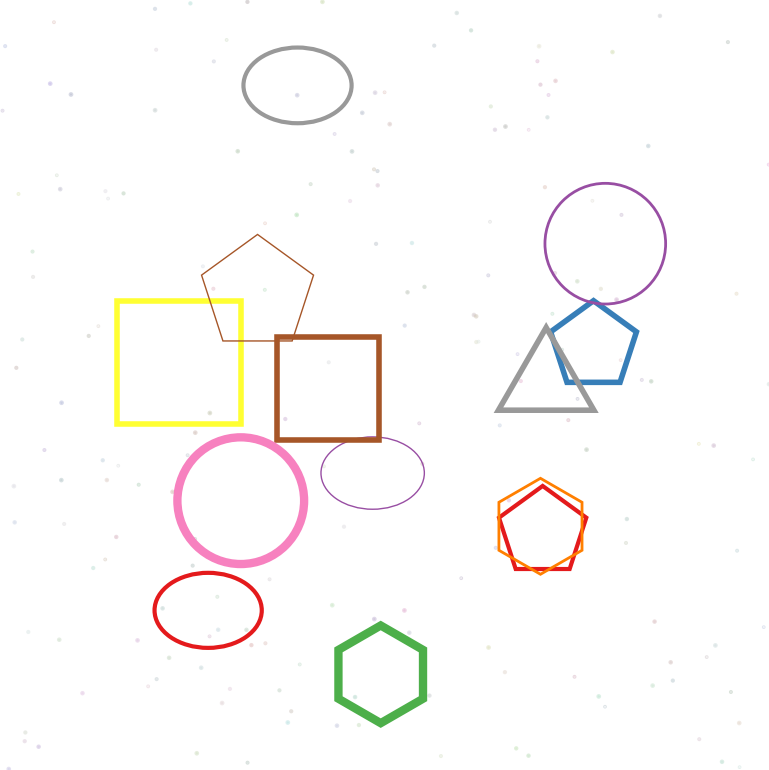[{"shape": "oval", "thickness": 1.5, "radius": 0.35, "center": [0.27, 0.207]}, {"shape": "pentagon", "thickness": 1.5, "radius": 0.3, "center": [0.705, 0.309]}, {"shape": "pentagon", "thickness": 2, "radius": 0.29, "center": [0.771, 0.551]}, {"shape": "hexagon", "thickness": 3, "radius": 0.32, "center": [0.494, 0.124]}, {"shape": "oval", "thickness": 0.5, "radius": 0.34, "center": [0.484, 0.386]}, {"shape": "circle", "thickness": 1, "radius": 0.39, "center": [0.786, 0.684]}, {"shape": "hexagon", "thickness": 1, "radius": 0.31, "center": [0.702, 0.317]}, {"shape": "square", "thickness": 2, "radius": 0.4, "center": [0.233, 0.529]}, {"shape": "pentagon", "thickness": 0.5, "radius": 0.38, "center": [0.334, 0.619]}, {"shape": "square", "thickness": 2, "radius": 0.33, "center": [0.426, 0.496]}, {"shape": "circle", "thickness": 3, "radius": 0.41, "center": [0.313, 0.35]}, {"shape": "triangle", "thickness": 2, "radius": 0.36, "center": [0.709, 0.503]}, {"shape": "oval", "thickness": 1.5, "radius": 0.35, "center": [0.386, 0.889]}]